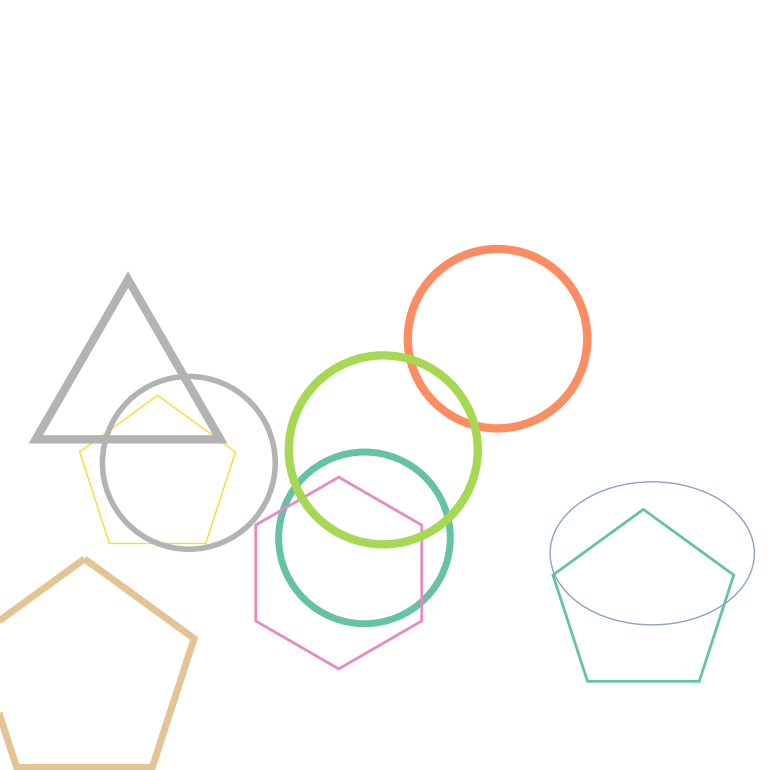[{"shape": "circle", "thickness": 2.5, "radius": 0.56, "center": [0.473, 0.301]}, {"shape": "pentagon", "thickness": 1, "radius": 0.62, "center": [0.836, 0.215]}, {"shape": "circle", "thickness": 3, "radius": 0.58, "center": [0.646, 0.56]}, {"shape": "oval", "thickness": 0.5, "radius": 0.66, "center": [0.847, 0.281]}, {"shape": "hexagon", "thickness": 1, "radius": 0.62, "center": [0.44, 0.256]}, {"shape": "circle", "thickness": 3, "radius": 0.61, "center": [0.498, 0.416]}, {"shape": "pentagon", "thickness": 0.5, "radius": 0.53, "center": [0.205, 0.38]}, {"shape": "pentagon", "thickness": 2.5, "radius": 0.75, "center": [0.11, 0.124]}, {"shape": "triangle", "thickness": 3, "radius": 0.69, "center": [0.166, 0.499]}, {"shape": "circle", "thickness": 2, "radius": 0.56, "center": [0.245, 0.399]}]